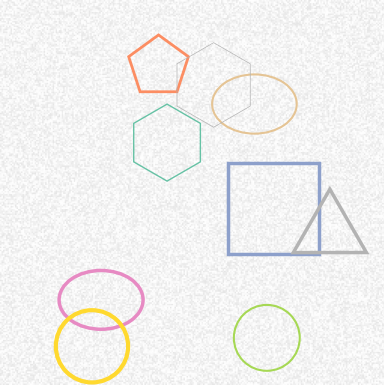[{"shape": "hexagon", "thickness": 1, "radius": 0.5, "center": [0.434, 0.63]}, {"shape": "pentagon", "thickness": 2, "radius": 0.41, "center": [0.412, 0.828]}, {"shape": "square", "thickness": 2.5, "radius": 0.59, "center": [0.71, 0.459]}, {"shape": "oval", "thickness": 2.5, "radius": 0.55, "center": [0.263, 0.221]}, {"shape": "circle", "thickness": 1.5, "radius": 0.43, "center": [0.693, 0.122]}, {"shape": "circle", "thickness": 3, "radius": 0.47, "center": [0.239, 0.1]}, {"shape": "oval", "thickness": 1.5, "radius": 0.55, "center": [0.661, 0.73]}, {"shape": "hexagon", "thickness": 0.5, "radius": 0.55, "center": [0.555, 0.779]}, {"shape": "triangle", "thickness": 2.5, "radius": 0.55, "center": [0.857, 0.399]}]